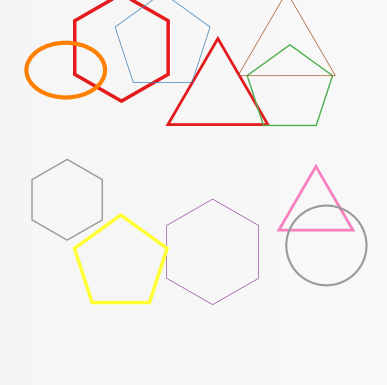[{"shape": "triangle", "thickness": 2, "radius": 0.74, "center": [0.562, 0.751]}, {"shape": "hexagon", "thickness": 2.5, "radius": 0.7, "center": [0.313, 0.876]}, {"shape": "pentagon", "thickness": 0.5, "radius": 0.64, "center": [0.42, 0.89]}, {"shape": "pentagon", "thickness": 1, "radius": 0.58, "center": [0.748, 0.768]}, {"shape": "hexagon", "thickness": 0.5, "radius": 0.69, "center": [0.549, 0.346]}, {"shape": "oval", "thickness": 3, "radius": 0.51, "center": [0.17, 0.818]}, {"shape": "pentagon", "thickness": 2.5, "radius": 0.63, "center": [0.312, 0.316]}, {"shape": "triangle", "thickness": 0.5, "radius": 0.73, "center": [0.74, 0.876]}, {"shape": "triangle", "thickness": 2, "radius": 0.55, "center": [0.815, 0.457]}, {"shape": "hexagon", "thickness": 1, "radius": 0.52, "center": [0.173, 0.481]}, {"shape": "circle", "thickness": 1.5, "radius": 0.52, "center": [0.842, 0.362]}]